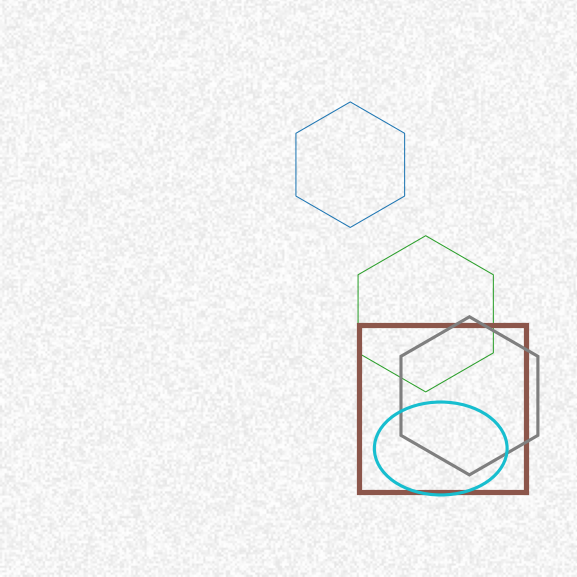[{"shape": "hexagon", "thickness": 0.5, "radius": 0.54, "center": [0.607, 0.714]}, {"shape": "hexagon", "thickness": 0.5, "radius": 0.68, "center": [0.737, 0.456]}, {"shape": "square", "thickness": 2.5, "radius": 0.72, "center": [0.767, 0.292]}, {"shape": "hexagon", "thickness": 1.5, "radius": 0.68, "center": [0.813, 0.314]}, {"shape": "oval", "thickness": 1.5, "radius": 0.57, "center": [0.763, 0.223]}]